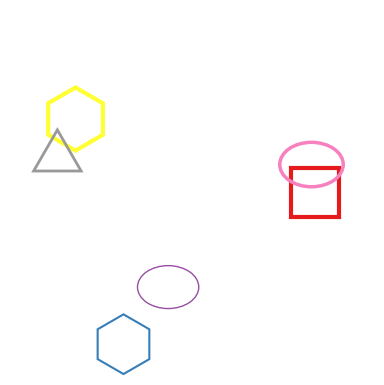[{"shape": "square", "thickness": 3, "radius": 0.32, "center": [0.818, 0.499]}, {"shape": "hexagon", "thickness": 1.5, "radius": 0.39, "center": [0.321, 0.106]}, {"shape": "oval", "thickness": 1, "radius": 0.4, "center": [0.437, 0.254]}, {"shape": "hexagon", "thickness": 3, "radius": 0.41, "center": [0.196, 0.691]}, {"shape": "oval", "thickness": 2.5, "radius": 0.41, "center": [0.809, 0.573]}, {"shape": "triangle", "thickness": 2, "radius": 0.36, "center": [0.149, 0.591]}]